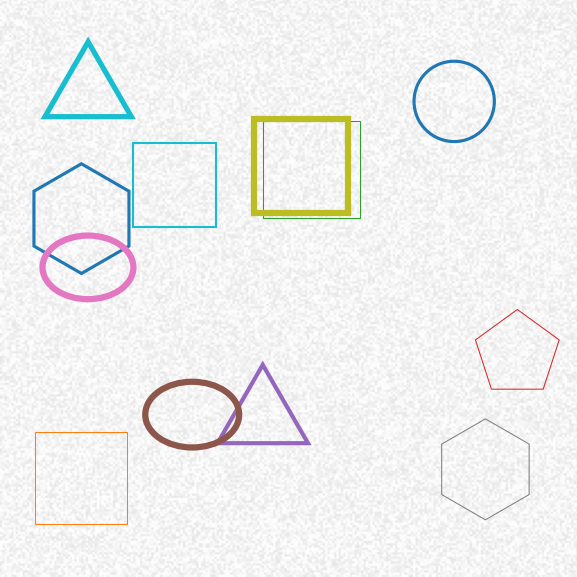[{"shape": "hexagon", "thickness": 1.5, "radius": 0.47, "center": [0.141, 0.621]}, {"shape": "circle", "thickness": 1.5, "radius": 0.35, "center": [0.786, 0.824]}, {"shape": "square", "thickness": 0.5, "radius": 0.4, "center": [0.141, 0.172]}, {"shape": "square", "thickness": 0.5, "radius": 0.42, "center": [0.539, 0.705]}, {"shape": "pentagon", "thickness": 0.5, "radius": 0.38, "center": [0.896, 0.387]}, {"shape": "triangle", "thickness": 2, "radius": 0.45, "center": [0.455, 0.277]}, {"shape": "oval", "thickness": 3, "radius": 0.41, "center": [0.333, 0.281]}, {"shape": "oval", "thickness": 3, "radius": 0.39, "center": [0.152, 0.536]}, {"shape": "hexagon", "thickness": 0.5, "radius": 0.44, "center": [0.841, 0.186]}, {"shape": "square", "thickness": 3, "radius": 0.41, "center": [0.521, 0.712]}, {"shape": "triangle", "thickness": 2.5, "radius": 0.43, "center": [0.153, 0.84]}, {"shape": "square", "thickness": 1, "radius": 0.36, "center": [0.302, 0.679]}]